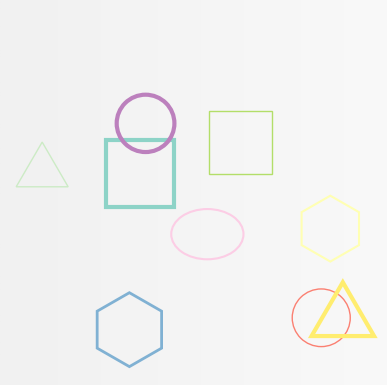[{"shape": "square", "thickness": 3, "radius": 0.44, "center": [0.362, 0.55]}, {"shape": "hexagon", "thickness": 1.5, "radius": 0.43, "center": [0.852, 0.406]}, {"shape": "circle", "thickness": 1, "radius": 0.37, "center": [0.829, 0.175]}, {"shape": "hexagon", "thickness": 2, "radius": 0.48, "center": [0.334, 0.144]}, {"shape": "square", "thickness": 1, "radius": 0.41, "center": [0.62, 0.629]}, {"shape": "oval", "thickness": 1.5, "radius": 0.47, "center": [0.535, 0.392]}, {"shape": "circle", "thickness": 3, "radius": 0.37, "center": [0.376, 0.68]}, {"shape": "triangle", "thickness": 1, "radius": 0.39, "center": [0.109, 0.554]}, {"shape": "triangle", "thickness": 3, "radius": 0.47, "center": [0.885, 0.174]}]